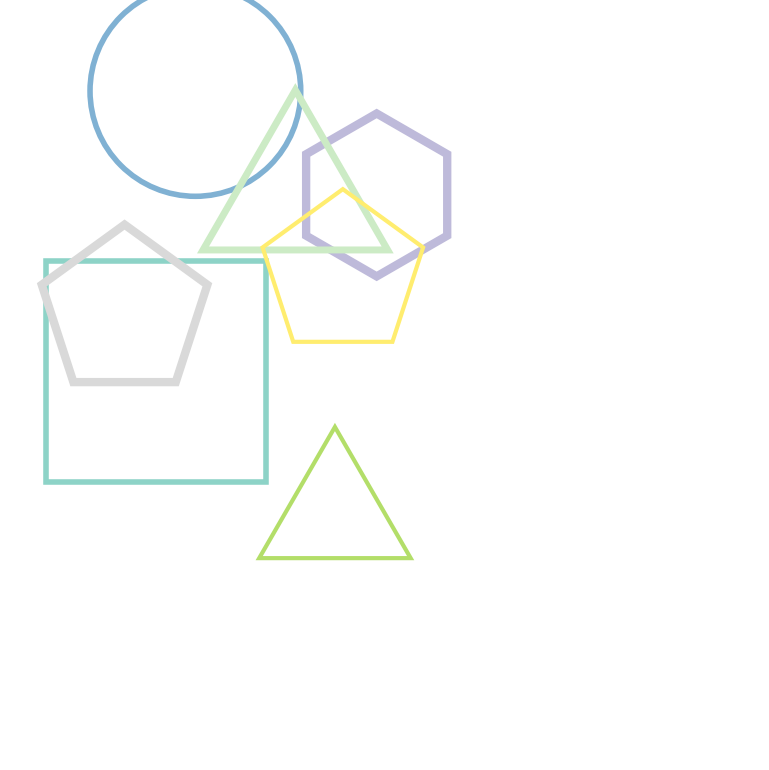[{"shape": "square", "thickness": 2, "radius": 0.71, "center": [0.203, 0.518]}, {"shape": "hexagon", "thickness": 3, "radius": 0.53, "center": [0.489, 0.747]}, {"shape": "circle", "thickness": 2, "radius": 0.68, "center": [0.254, 0.882]}, {"shape": "triangle", "thickness": 1.5, "radius": 0.57, "center": [0.435, 0.332]}, {"shape": "pentagon", "thickness": 3, "radius": 0.57, "center": [0.162, 0.595]}, {"shape": "triangle", "thickness": 2.5, "radius": 0.69, "center": [0.384, 0.745]}, {"shape": "pentagon", "thickness": 1.5, "radius": 0.55, "center": [0.445, 0.645]}]